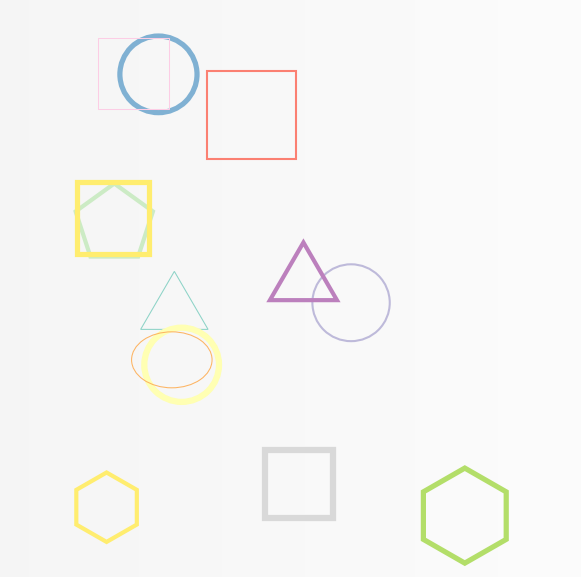[{"shape": "triangle", "thickness": 0.5, "radius": 0.33, "center": [0.3, 0.462]}, {"shape": "circle", "thickness": 3, "radius": 0.32, "center": [0.313, 0.367]}, {"shape": "circle", "thickness": 1, "radius": 0.33, "center": [0.604, 0.475]}, {"shape": "square", "thickness": 1, "radius": 0.38, "center": [0.433, 0.8]}, {"shape": "circle", "thickness": 2.5, "radius": 0.33, "center": [0.273, 0.87]}, {"shape": "oval", "thickness": 0.5, "radius": 0.35, "center": [0.296, 0.376]}, {"shape": "hexagon", "thickness": 2.5, "radius": 0.41, "center": [0.8, 0.106]}, {"shape": "square", "thickness": 0.5, "radius": 0.31, "center": [0.23, 0.872]}, {"shape": "square", "thickness": 3, "radius": 0.29, "center": [0.515, 0.161]}, {"shape": "triangle", "thickness": 2, "radius": 0.33, "center": [0.522, 0.513]}, {"shape": "pentagon", "thickness": 2, "radius": 0.35, "center": [0.197, 0.611]}, {"shape": "square", "thickness": 2.5, "radius": 0.31, "center": [0.194, 0.621]}, {"shape": "hexagon", "thickness": 2, "radius": 0.3, "center": [0.183, 0.121]}]